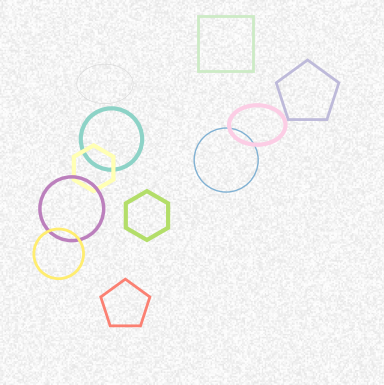[{"shape": "circle", "thickness": 3, "radius": 0.4, "center": [0.29, 0.639]}, {"shape": "hexagon", "thickness": 3, "radius": 0.3, "center": [0.243, 0.563]}, {"shape": "pentagon", "thickness": 2, "radius": 0.43, "center": [0.799, 0.759]}, {"shape": "pentagon", "thickness": 2, "radius": 0.34, "center": [0.326, 0.208]}, {"shape": "circle", "thickness": 1, "radius": 0.42, "center": [0.587, 0.584]}, {"shape": "hexagon", "thickness": 3, "radius": 0.32, "center": [0.382, 0.44]}, {"shape": "oval", "thickness": 3, "radius": 0.37, "center": [0.668, 0.675]}, {"shape": "oval", "thickness": 0.5, "radius": 0.37, "center": [0.273, 0.782]}, {"shape": "circle", "thickness": 2.5, "radius": 0.41, "center": [0.186, 0.458]}, {"shape": "square", "thickness": 2, "radius": 0.36, "center": [0.585, 0.887]}, {"shape": "circle", "thickness": 2, "radius": 0.32, "center": [0.152, 0.341]}]